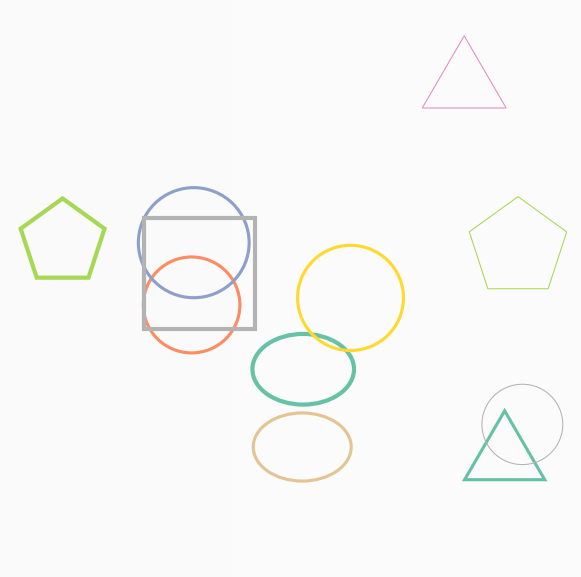[{"shape": "triangle", "thickness": 1.5, "radius": 0.4, "center": [0.868, 0.208]}, {"shape": "oval", "thickness": 2, "radius": 0.44, "center": [0.522, 0.36]}, {"shape": "circle", "thickness": 1.5, "radius": 0.42, "center": [0.33, 0.471]}, {"shape": "circle", "thickness": 1.5, "radius": 0.48, "center": [0.333, 0.579]}, {"shape": "triangle", "thickness": 0.5, "radius": 0.42, "center": [0.799, 0.854]}, {"shape": "pentagon", "thickness": 2, "radius": 0.38, "center": [0.108, 0.58]}, {"shape": "pentagon", "thickness": 0.5, "radius": 0.44, "center": [0.891, 0.57]}, {"shape": "circle", "thickness": 1.5, "radius": 0.46, "center": [0.603, 0.483]}, {"shape": "oval", "thickness": 1.5, "radius": 0.42, "center": [0.52, 0.225]}, {"shape": "square", "thickness": 2, "radius": 0.48, "center": [0.343, 0.525]}, {"shape": "circle", "thickness": 0.5, "radius": 0.35, "center": [0.899, 0.264]}]